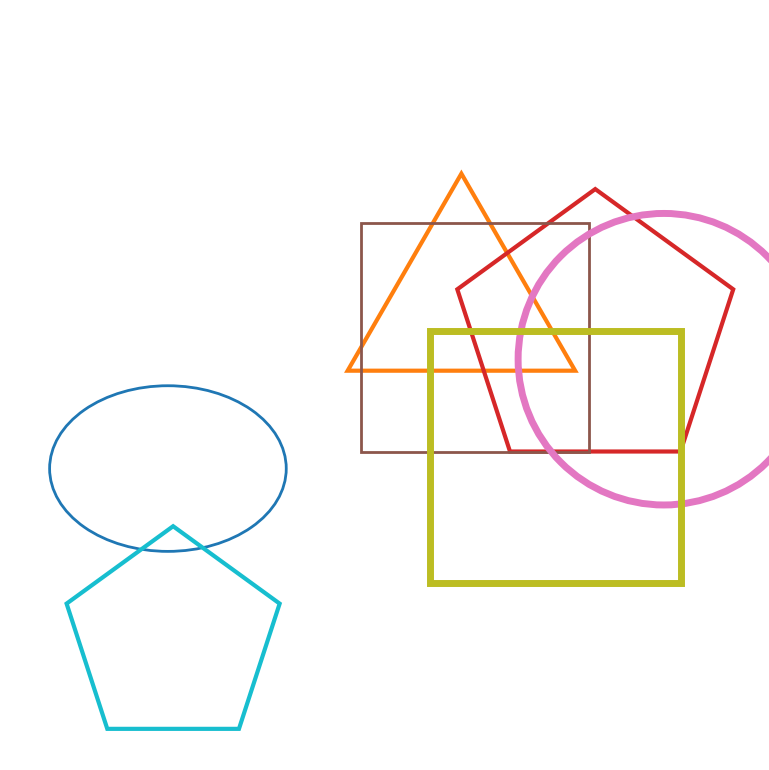[{"shape": "oval", "thickness": 1, "radius": 0.77, "center": [0.218, 0.391]}, {"shape": "triangle", "thickness": 1.5, "radius": 0.85, "center": [0.599, 0.604]}, {"shape": "pentagon", "thickness": 1.5, "radius": 0.94, "center": [0.773, 0.566]}, {"shape": "square", "thickness": 1, "radius": 0.74, "center": [0.617, 0.562]}, {"shape": "circle", "thickness": 2.5, "radius": 0.95, "center": [0.862, 0.533]}, {"shape": "square", "thickness": 2.5, "radius": 0.82, "center": [0.721, 0.406]}, {"shape": "pentagon", "thickness": 1.5, "radius": 0.73, "center": [0.225, 0.171]}]